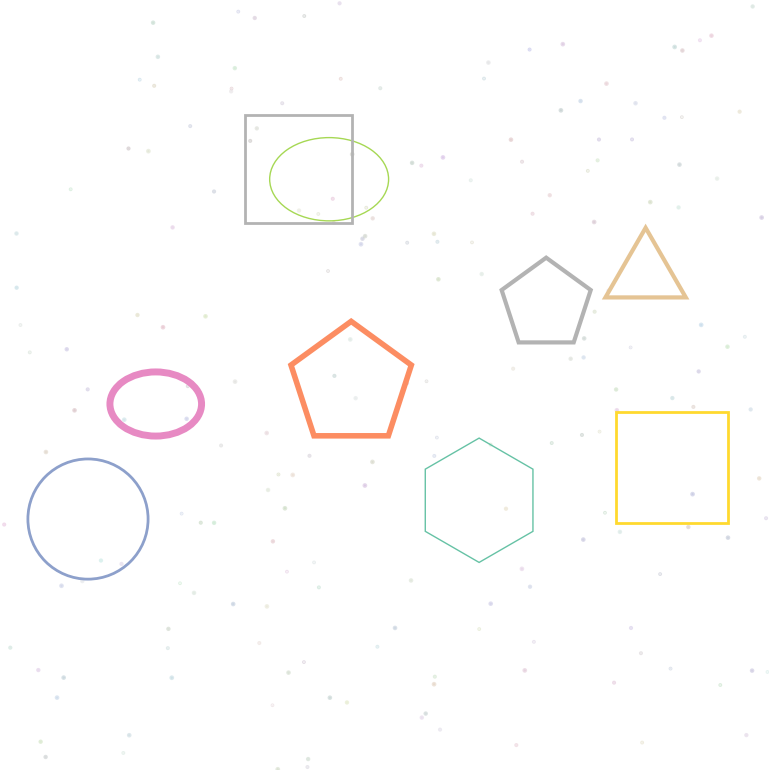[{"shape": "hexagon", "thickness": 0.5, "radius": 0.4, "center": [0.622, 0.35]}, {"shape": "pentagon", "thickness": 2, "radius": 0.41, "center": [0.456, 0.5]}, {"shape": "circle", "thickness": 1, "radius": 0.39, "center": [0.114, 0.326]}, {"shape": "oval", "thickness": 2.5, "radius": 0.3, "center": [0.202, 0.475]}, {"shape": "oval", "thickness": 0.5, "radius": 0.39, "center": [0.427, 0.767]}, {"shape": "square", "thickness": 1, "radius": 0.36, "center": [0.872, 0.393]}, {"shape": "triangle", "thickness": 1.5, "radius": 0.3, "center": [0.838, 0.644]}, {"shape": "pentagon", "thickness": 1.5, "radius": 0.3, "center": [0.709, 0.605]}, {"shape": "square", "thickness": 1, "radius": 0.35, "center": [0.388, 0.781]}]